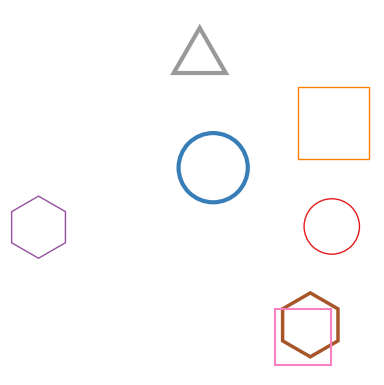[{"shape": "circle", "thickness": 1, "radius": 0.36, "center": [0.862, 0.412]}, {"shape": "circle", "thickness": 3, "radius": 0.45, "center": [0.554, 0.564]}, {"shape": "hexagon", "thickness": 1, "radius": 0.4, "center": [0.1, 0.41]}, {"shape": "square", "thickness": 1, "radius": 0.46, "center": [0.867, 0.68]}, {"shape": "hexagon", "thickness": 2.5, "radius": 0.42, "center": [0.806, 0.156]}, {"shape": "square", "thickness": 1.5, "radius": 0.36, "center": [0.786, 0.126]}, {"shape": "triangle", "thickness": 3, "radius": 0.39, "center": [0.519, 0.849]}]